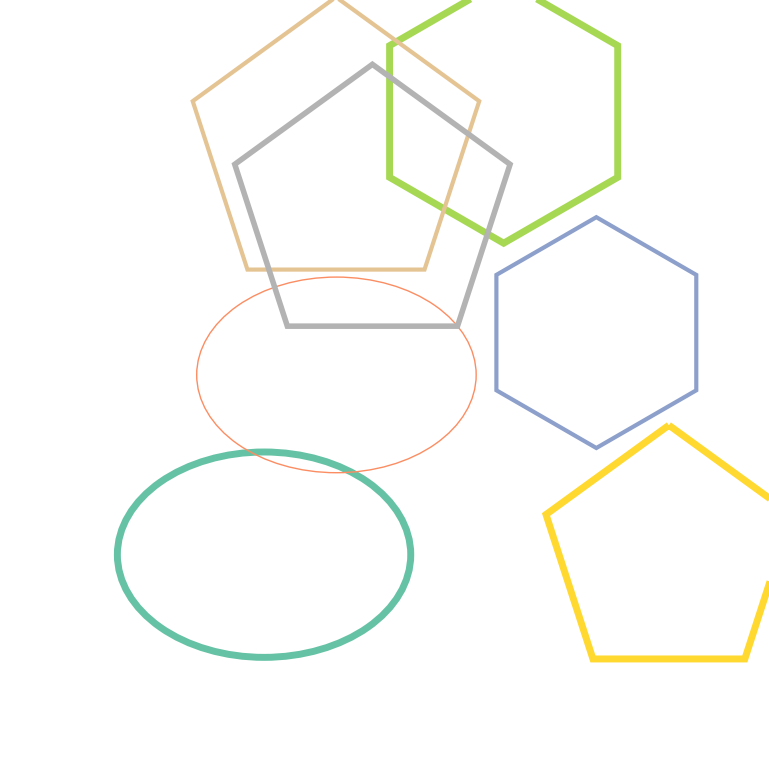[{"shape": "oval", "thickness": 2.5, "radius": 0.95, "center": [0.343, 0.28]}, {"shape": "oval", "thickness": 0.5, "radius": 0.91, "center": [0.437, 0.513]}, {"shape": "hexagon", "thickness": 1.5, "radius": 0.75, "center": [0.774, 0.568]}, {"shape": "hexagon", "thickness": 2.5, "radius": 0.86, "center": [0.654, 0.855]}, {"shape": "pentagon", "thickness": 2.5, "radius": 0.84, "center": [0.869, 0.28]}, {"shape": "pentagon", "thickness": 1.5, "radius": 0.98, "center": [0.436, 0.808]}, {"shape": "pentagon", "thickness": 2, "radius": 0.94, "center": [0.484, 0.728]}]